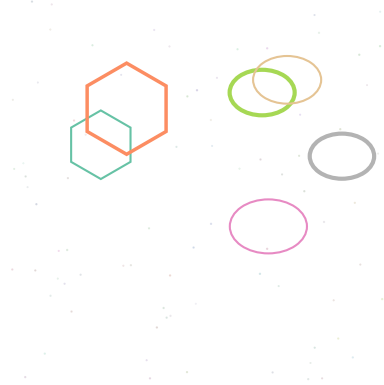[{"shape": "hexagon", "thickness": 1.5, "radius": 0.45, "center": [0.262, 0.624]}, {"shape": "hexagon", "thickness": 2.5, "radius": 0.59, "center": [0.329, 0.718]}, {"shape": "oval", "thickness": 1.5, "radius": 0.5, "center": [0.697, 0.412]}, {"shape": "oval", "thickness": 3, "radius": 0.42, "center": [0.681, 0.76]}, {"shape": "oval", "thickness": 1.5, "radius": 0.44, "center": [0.746, 0.793]}, {"shape": "oval", "thickness": 3, "radius": 0.42, "center": [0.888, 0.594]}]